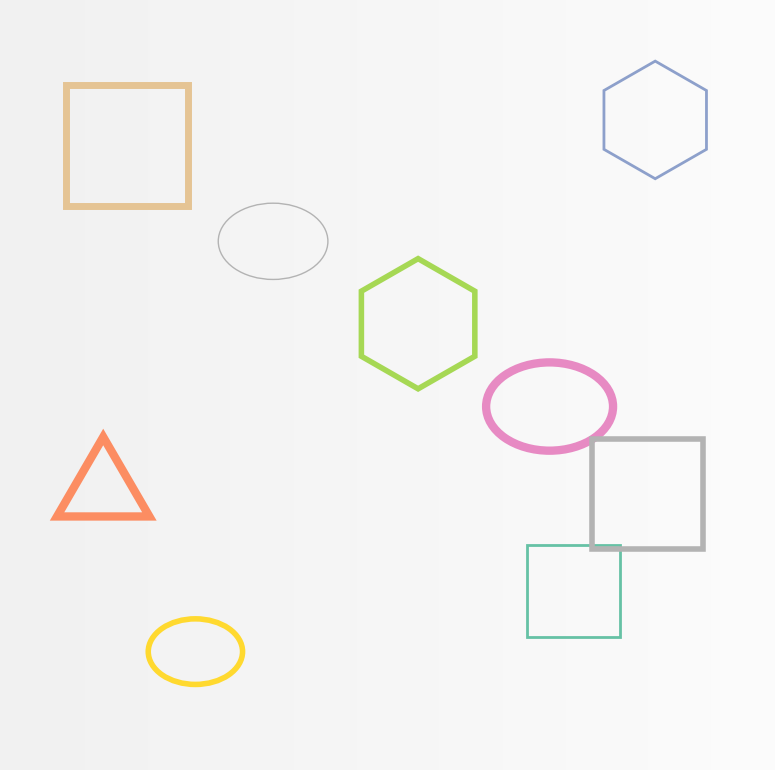[{"shape": "square", "thickness": 1, "radius": 0.3, "center": [0.74, 0.232]}, {"shape": "triangle", "thickness": 3, "radius": 0.34, "center": [0.133, 0.364]}, {"shape": "hexagon", "thickness": 1, "radius": 0.38, "center": [0.845, 0.844]}, {"shape": "oval", "thickness": 3, "radius": 0.41, "center": [0.709, 0.472]}, {"shape": "hexagon", "thickness": 2, "radius": 0.42, "center": [0.539, 0.58]}, {"shape": "oval", "thickness": 2, "radius": 0.3, "center": [0.252, 0.154]}, {"shape": "square", "thickness": 2.5, "radius": 0.39, "center": [0.164, 0.811]}, {"shape": "square", "thickness": 2, "radius": 0.36, "center": [0.836, 0.358]}, {"shape": "oval", "thickness": 0.5, "radius": 0.35, "center": [0.352, 0.687]}]